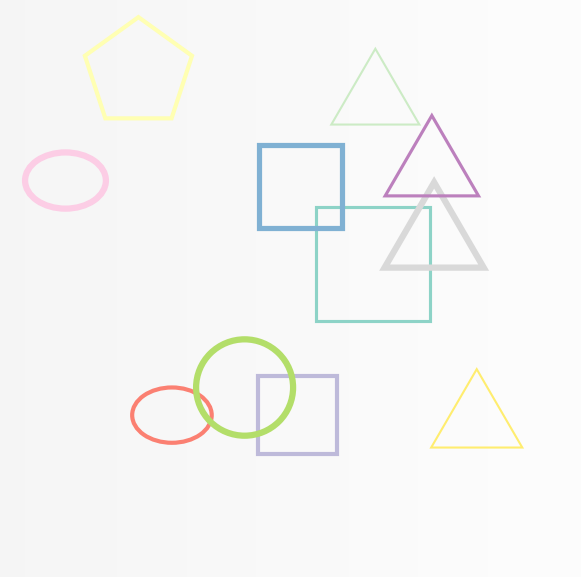[{"shape": "square", "thickness": 1.5, "radius": 0.49, "center": [0.641, 0.542]}, {"shape": "pentagon", "thickness": 2, "radius": 0.48, "center": [0.238, 0.873]}, {"shape": "square", "thickness": 2, "radius": 0.34, "center": [0.512, 0.281]}, {"shape": "oval", "thickness": 2, "radius": 0.34, "center": [0.296, 0.28]}, {"shape": "square", "thickness": 2.5, "radius": 0.36, "center": [0.517, 0.677]}, {"shape": "circle", "thickness": 3, "radius": 0.42, "center": [0.421, 0.328]}, {"shape": "oval", "thickness": 3, "radius": 0.35, "center": [0.113, 0.687]}, {"shape": "triangle", "thickness": 3, "radius": 0.49, "center": [0.747, 0.585]}, {"shape": "triangle", "thickness": 1.5, "radius": 0.46, "center": [0.743, 0.706]}, {"shape": "triangle", "thickness": 1, "radius": 0.44, "center": [0.646, 0.827]}, {"shape": "triangle", "thickness": 1, "radius": 0.45, "center": [0.82, 0.269]}]